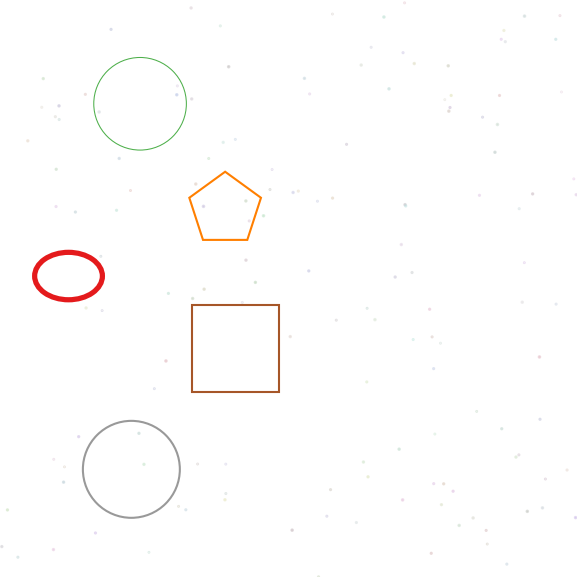[{"shape": "oval", "thickness": 2.5, "radius": 0.29, "center": [0.119, 0.521]}, {"shape": "circle", "thickness": 0.5, "radius": 0.4, "center": [0.243, 0.819]}, {"shape": "pentagon", "thickness": 1, "radius": 0.33, "center": [0.39, 0.637]}, {"shape": "square", "thickness": 1, "radius": 0.38, "center": [0.408, 0.396]}, {"shape": "circle", "thickness": 1, "radius": 0.42, "center": [0.227, 0.186]}]